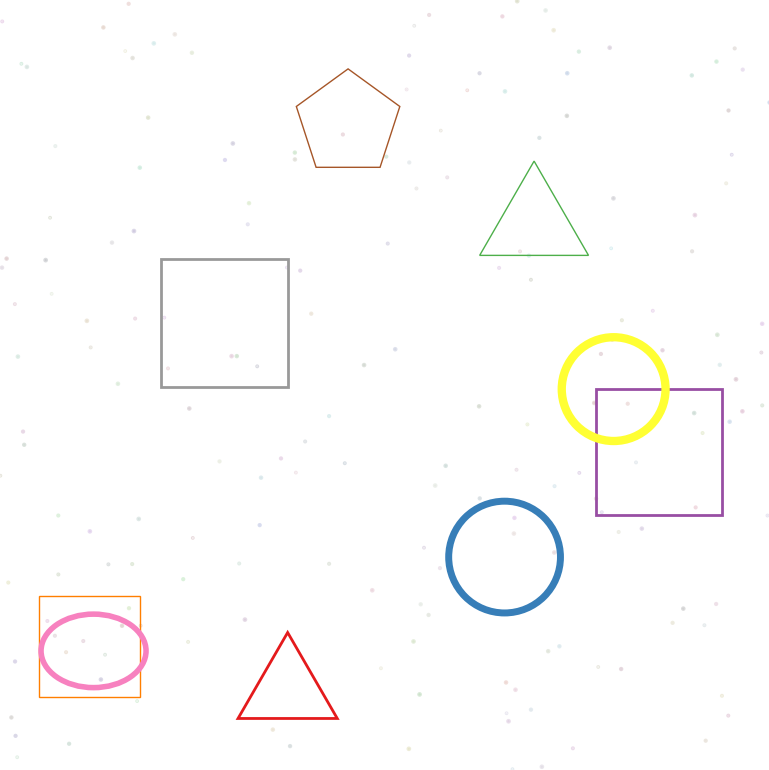[{"shape": "triangle", "thickness": 1, "radius": 0.37, "center": [0.374, 0.104]}, {"shape": "circle", "thickness": 2.5, "radius": 0.36, "center": [0.655, 0.277]}, {"shape": "triangle", "thickness": 0.5, "radius": 0.41, "center": [0.694, 0.709]}, {"shape": "square", "thickness": 1, "radius": 0.41, "center": [0.856, 0.413]}, {"shape": "square", "thickness": 0.5, "radius": 0.33, "center": [0.116, 0.16]}, {"shape": "circle", "thickness": 3, "radius": 0.34, "center": [0.797, 0.495]}, {"shape": "pentagon", "thickness": 0.5, "radius": 0.35, "center": [0.452, 0.84]}, {"shape": "oval", "thickness": 2, "radius": 0.34, "center": [0.121, 0.155]}, {"shape": "square", "thickness": 1, "radius": 0.41, "center": [0.291, 0.58]}]